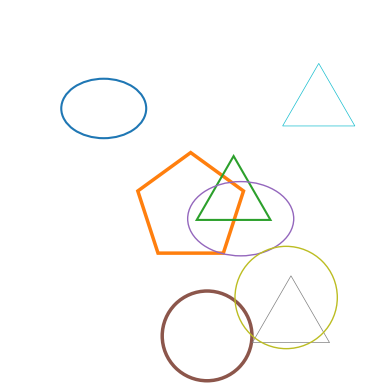[{"shape": "oval", "thickness": 1.5, "radius": 0.55, "center": [0.269, 0.718]}, {"shape": "pentagon", "thickness": 2.5, "radius": 0.72, "center": [0.495, 0.459]}, {"shape": "triangle", "thickness": 1.5, "radius": 0.55, "center": [0.607, 0.484]}, {"shape": "oval", "thickness": 1, "radius": 0.69, "center": [0.625, 0.432]}, {"shape": "circle", "thickness": 2.5, "radius": 0.58, "center": [0.538, 0.128]}, {"shape": "triangle", "thickness": 0.5, "radius": 0.58, "center": [0.756, 0.168]}, {"shape": "circle", "thickness": 1, "radius": 0.66, "center": [0.743, 0.227]}, {"shape": "triangle", "thickness": 0.5, "radius": 0.54, "center": [0.828, 0.727]}]